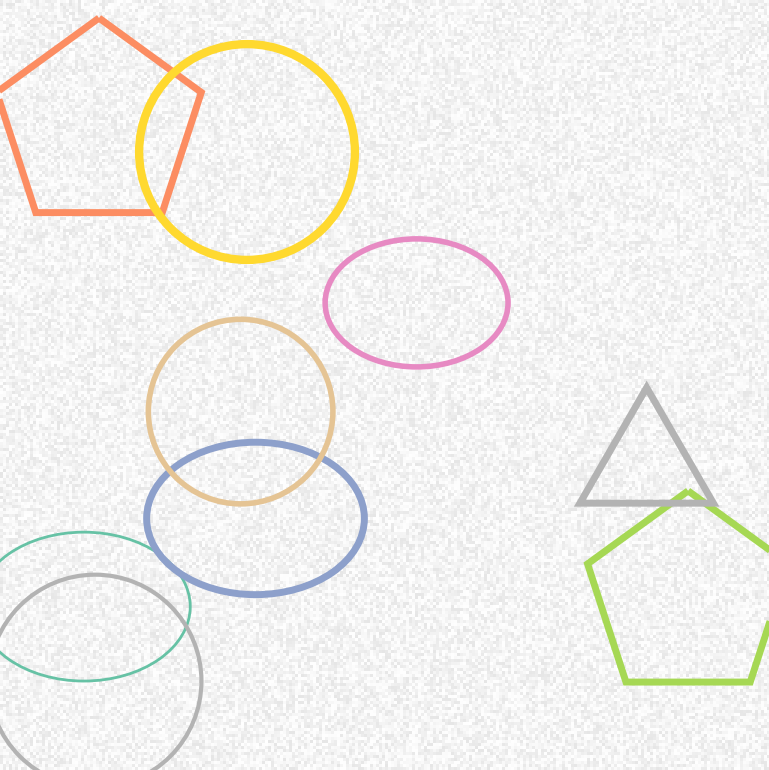[{"shape": "oval", "thickness": 1, "radius": 0.69, "center": [0.109, 0.212]}, {"shape": "pentagon", "thickness": 2.5, "radius": 0.7, "center": [0.129, 0.837]}, {"shape": "oval", "thickness": 2.5, "radius": 0.71, "center": [0.332, 0.327]}, {"shape": "oval", "thickness": 2, "radius": 0.59, "center": [0.541, 0.607]}, {"shape": "pentagon", "thickness": 2.5, "radius": 0.69, "center": [0.894, 0.225]}, {"shape": "circle", "thickness": 3, "radius": 0.7, "center": [0.321, 0.803]}, {"shape": "circle", "thickness": 2, "radius": 0.6, "center": [0.312, 0.465]}, {"shape": "circle", "thickness": 1.5, "radius": 0.69, "center": [0.123, 0.115]}, {"shape": "triangle", "thickness": 2.5, "radius": 0.5, "center": [0.84, 0.397]}]